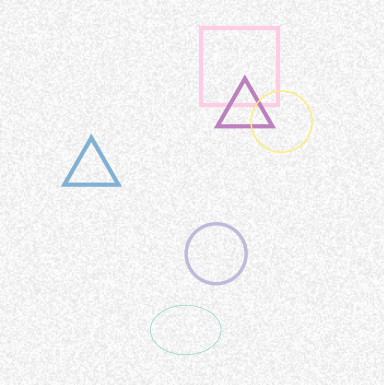[{"shape": "oval", "thickness": 0.5, "radius": 0.46, "center": [0.482, 0.143]}, {"shape": "circle", "thickness": 2.5, "radius": 0.39, "center": [0.561, 0.341]}, {"shape": "triangle", "thickness": 3, "radius": 0.41, "center": [0.237, 0.561]}, {"shape": "square", "thickness": 3, "radius": 0.5, "center": [0.622, 0.827]}, {"shape": "triangle", "thickness": 3, "radius": 0.41, "center": [0.636, 0.713]}, {"shape": "circle", "thickness": 1, "radius": 0.4, "center": [0.731, 0.684]}]